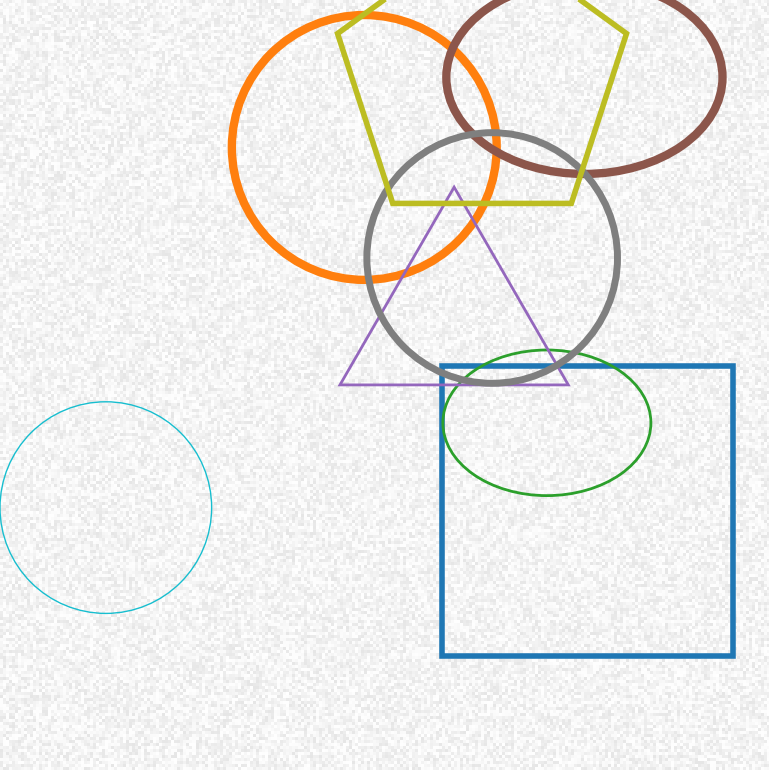[{"shape": "square", "thickness": 2, "radius": 0.94, "center": [0.763, 0.336]}, {"shape": "circle", "thickness": 3, "radius": 0.86, "center": [0.473, 0.809]}, {"shape": "oval", "thickness": 1, "radius": 0.68, "center": [0.71, 0.451]}, {"shape": "triangle", "thickness": 1, "radius": 0.86, "center": [0.59, 0.586]}, {"shape": "oval", "thickness": 3, "radius": 0.9, "center": [0.759, 0.9]}, {"shape": "circle", "thickness": 2.5, "radius": 0.81, "center": [0.639, 0.665]}, {"shape": "pentagon", "thickness": 2, "radius": 0.99, "center": [0.626, 0.895]}, {"shape": "circle", "thickness": 0.5, "radius": 0.69, "center": [0.137, 0.341]}]